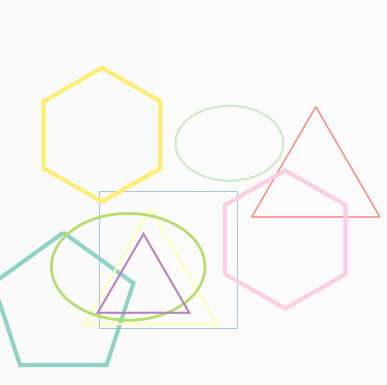[{"shape": "pentagon", "thickness": 3, "radius": 0.95, "center": [0.163, 0.206]}, {"shape": "triangle", "thickness": 1.5, "radius": 0.99, "center": [0.388, 0.257]}, {"shape": "triangle", "thickness": 1, "radius": 0.95, "center": [0.815, 0.532]}, {"shape": "square", "thickness": 0.5, "radius": 0.89, "center": [0.434, 0.327]}, {"shape": "oval", "thickness": 2, "radius": 0.99, "center": [0.331, 0.307]}, {"shape": "hexagon", "thickness": 3, "radius": 0.9, "center": [0.736, 0.378]}, {"shape": "triangle", "thickness": 1.5, "radius": 0.68, "center": [0.37, 0.256]}, {"shape": "oval", "thickness": 1.5, "radius": 0.7, "center": [0.592, 0.628]}, {"shape": "hexagon", "thickness": 3, "radius": 0.87, "center": [0.263, 0.65]}]